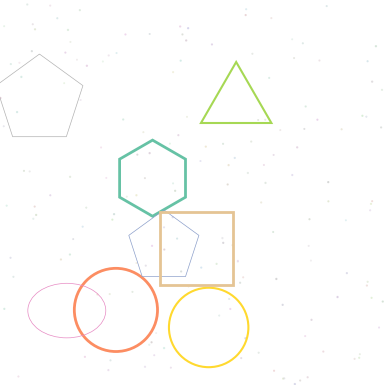[{"shape": "hexagon", "thickness": 2, "radius": 0.49, "center": [0.396, 0.537]}, {"shape": "circle", "thickness": 2, "radius": 0.54, "center": [0.301, 0.195]}, {"shape": "pentagon", "thickness": 0.5, "radius": 0.48, "center": [0.426, 0.359]}, {"shape": "oval", "thickness": 0.5, "radius": 0.51, "center": [0.174, 0.193]}, {"shape": "triangle", "thickness": 1.5, "radius": 0.53, "center": [0.613, 0.733]}, {"shape": "circle", "thickness": 1.5, "radius": 0.52, "center": [0.542, 0.149]}, {"shape": "square", "thickness": 2, "radius": 0.47, "center": [0.511, 0.355]}, {"shape": "pentagon", "thickness": 0.5, "radius": 0.59, "center": [0.103, 0.741]}]